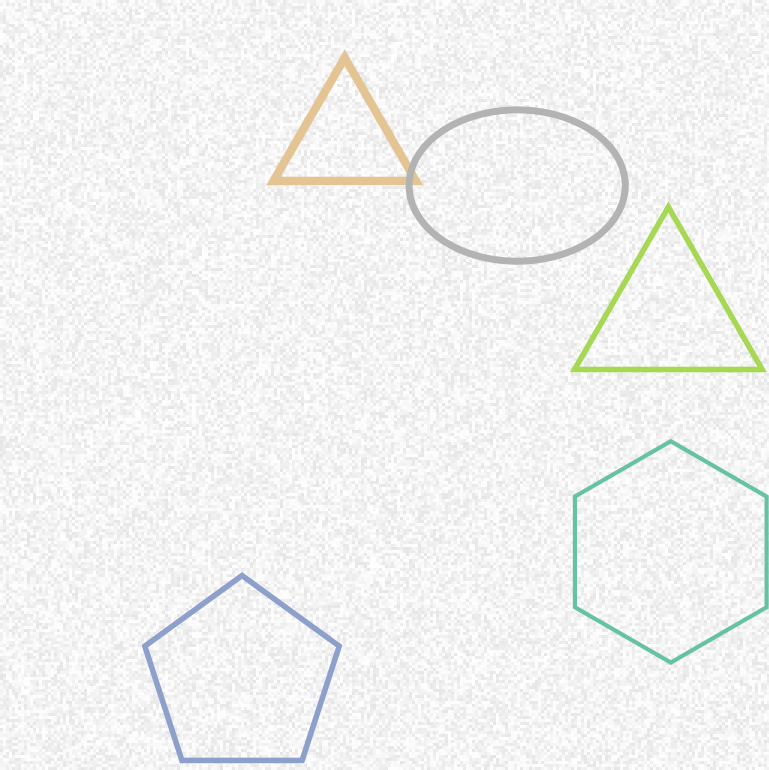[{"shape": "hexagon", "thickness": 1.5, "radius": 0.72, "center": [0.871, 0.283]}, {"shape": "pentagon", "thickness": 2, "radius": 0.66, "center": [0.314, 0.12]}, {"shape": "triangle", "thickness": 2, "radius": 0.7, "center": [0.868, 0.59]}, {"shape": "triangle", "thickness": 3, "radius": 0.53, "center": [0.448, 0.818]}, {"shape": "oval", "thickness": 2.5, "radius": 0.7, "center": [0.672, 0.759]}]